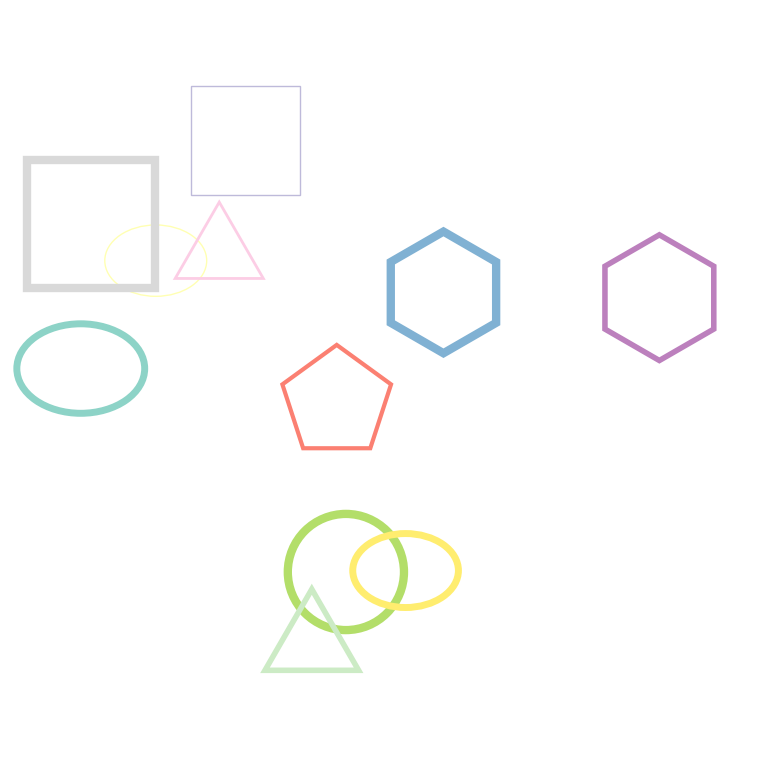[{"shape": "oval", "thickness": 2.5, "radius": 0.42, "center": [0.105, 0.521]}, {"shape": "oval", "thickness": 0.5, "radius": 0.33, "center": [0.202, 0.661]}, {"shape": "square", "thickness": 0.5, "radius": 0.35, "center": [0.319, 0.818]}, {"shape": "pentagon", "thickness": 1.5, "radius": 0.37, "center": [0.437, 0.478]}, {"shape": "hexagon", "thickness": 3, "radius": 0.39, "center": [0.576, 0.62]}, {"shape": "circle", "thickness": 3, "radius": 0.38, "center": [0.449, 0.257]}, {"shape": "triangle", "thickness": 1, "radius": 0.33, "center": [0.285, 0.671]}, {"shape": "square", "thickness": 3, "radius": 0.42, "center": [0.118, 0.709]}, {"shape": "hexagon", "thickness": 2, "radius": 0.41, "center": [0.856, 0.613]}, {"shape": "triangle", "thickness": 2, "radius": 0.35, "center": [0.405, 0.165]}, {"shape": "oval", "thickness": 2.5, "radius": 0.34, "center": [0.527, 0.259]}]